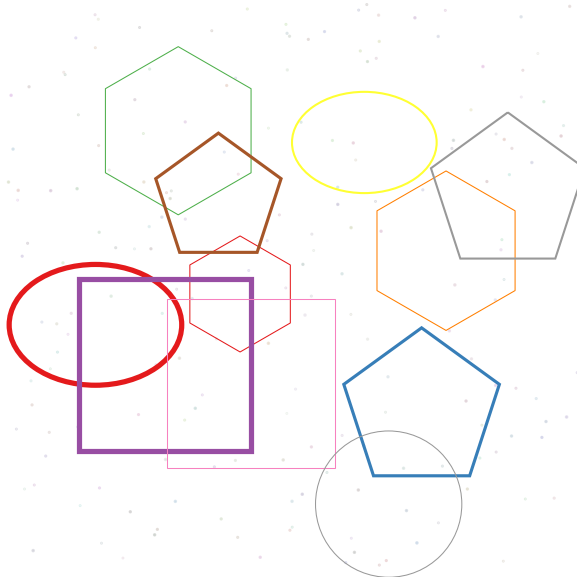[{"shape": "oval", "thickness": 2.5, "radius": 0.75, "center": [0.165, 0.437]}, {"shape": "hexagon", "thickness": 0.5, "radius": 0.5, "center": [0.416, 0.49]}, {"shape": "pentagon", "thickness": 1.5, "radius": 0.71, "center": [0.73, 0.29]}, {"shape": "hexagon", "thickness": 0.5, "radius": 0.73, "center": [0.309, 0.773]}, {"shape": "square", "thickness": 2.5, "radius": 0.75, "center": [0.285, 0.366]}, {"shape": "hexagon", "thickness": 0.5, "radius": 0.69, "center": [0.772, 0.565]}, {"shape": "oval", "thickness": 1, "radius": 0.63, "center": [0.631, 0.752]}, {"shape": "pentagon", "thickness": 1.5, "radius": 0.57, "center": [0.378, 0.654]}, {"shape": "square", "thickness": 0.5, "radius": 0.73, "center": [0.435, 0.335]}, {"shape": "circle", "thickness": 0.5, "radius": 0.63, "center": [0.673, 0.126]}, {"shape": "pentagon", "thickness": 1, "radius": 0.7, "center": [0.879, 0.665]}]